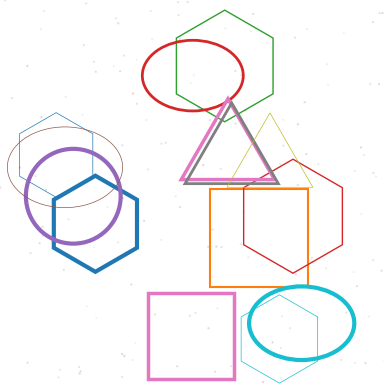[{"shape": "hexagon", "thickness": 0.5, "radius": 0.55, "center": [0.146, 0.597]}, {"shape": "hexagon", "thickness": 3, "radius": 0.62, "center": [0.248, 0.419]}, {"shape": "square", "thickness": 1.5, "radius": 0.63, "center": [0.672, 0.383]}, {"shape": "hexagon", "thickness": 1, "radius": 0.72, "center": [0.584, 0.829]}, {"shape": "oval", "thickness": 2, "radius": 0.66, "center": [0.501, 0.804]}, {"shape": "hexagon", "thickness": 1, "radius": 0.74, "center": [0.761, 0.438]}, {"shape": "circle", "thickness": 3, "radius": 0.62, "center": [0.19, 0.49]}, {"shape": "oval", "thickness": 0.5, "radius": 0.75, "center": [0.169, 0.566]}, {"shape": "triangle", "thickness": 2.5, "radius": 0.7, "center": [0.592, 0.604]}, {"shape": "square", "thickness": 2.5, "radius": 0.56, "center": [0.496, 0.128]}, {"shape": "triangle", "thickness": 2, "radius": 0.7, "center": [0.602, 0.593]}, {"shape": "triangle", "thickness": 0.5, "radius": 0.64, "center": [0.701, 0.578]}, {"shape": "oval", "thickness": 3, "radius": 0.68, "center": [0.784, 0.161]}, {"shape": "hexagon", "thickness": 0.5, "radius": 0.57, "center": [0.726, 0.12]}]